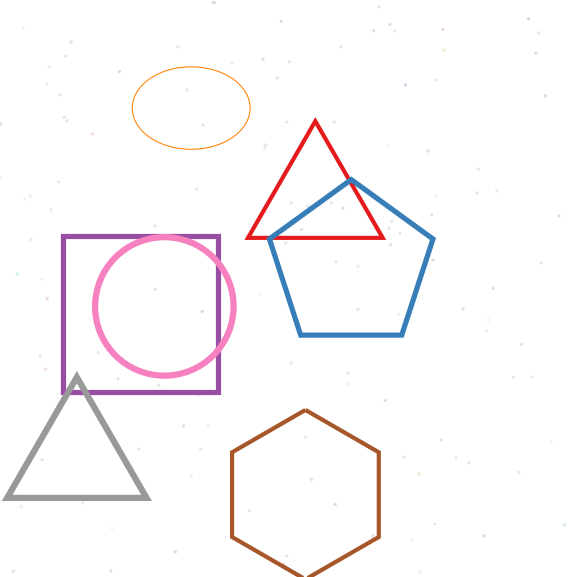[{"shape": "triangle", "thickness": 2, "radius": 0.67, "center": [0.546, 0.655]}, {"shape": "pentagon", "thickness": 2.5, "radius": 0.74, "center": [0.608, 0.539]}, {"shape": "square", "thickness": 2.5, "radius": 0.67, "center": [0.244, 0.455]}, {"shape": "oval", "thickness": 0.5, "radius": 0.51, "center": [0.331, 0.812]}, {"shape": "hexagon", "thickness": 2, "radius": 0.73, "center": [0.529, 0.143]}, {"shape": "circle", "thickness": 3, "radius": 0.6, "center": [0.285, 0.469]}, {"shape": "triangle", "thickness": 3, "radius": 0.7, "center": [0.133, 0.207]}]